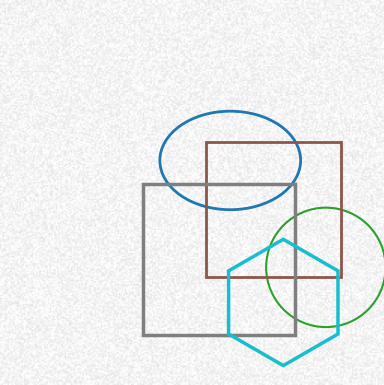[{"shape": "oval", "thickness": 2, "radius": 0.91, "center": [0.598, 0.583]}, {"shape": "circle", "thickness": 1.5, "radius": 0.78, "center": [0.846, 0.306]}, {"shape": "square", "thickness": 2, "radius": 0.88, "center": [0.712, 0.455]}, {"shape": "square", "thickness": 2.5, "radius": 0.98, "center": [0.568, 0.326]}, {"shape": "hexagon", "thickness": 2.5, "radius": 0.82, "center": [0.736, 0.214]}]